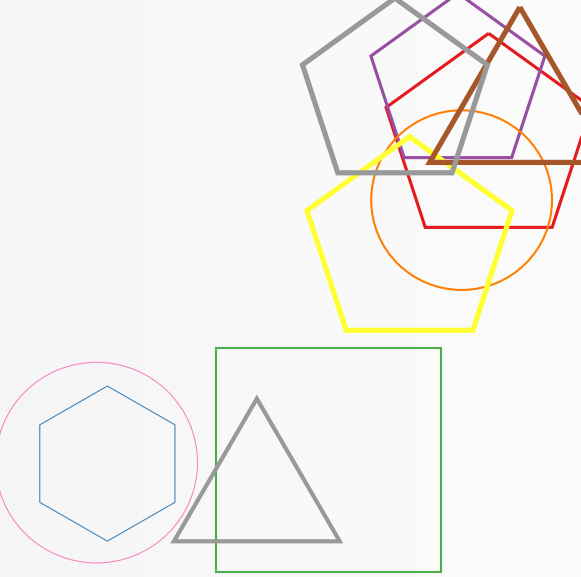[{"shape": "pentagon", "thickness": 1.5, "radius": 0.93, "center": [0.841, 0.756]}, {"shape": "hexagon", "thickness": 0.5, "radius": 0.67, "center": [0.185, 0.196]}, {"shape": "square", "thickness": 1, "radius": 0.97, "center": [0.565, 0.203]}, {"shape": "pentagon", "thickness": 1.5, "radius": 0.79, "center": [0.788, 0.853]}, {"shape": "circle", "thickness": 1, "radius": 0.78, "center": [0.794, 0.653]}, {"shape": "pentagon", "thickness": 2.5, "radius": 0.93, "center": [0.705, 0.577]}, {"shape": "triangle", "thickness": 2.5, "radius": 0.9, "center": [0.894, 0.808]}, {"shape": "circle", "thickness": 0.5, "radius": 0.87, "center": [0.166, 0.198]}, {"shape": "triangle", "thickness": 2, "radius": 0.82, "center": [0.442, 0.144]}, {"shape": "pentagon", "thickness": 2.5, "radius": 0.84, "center": [0.679, 0.835]}]